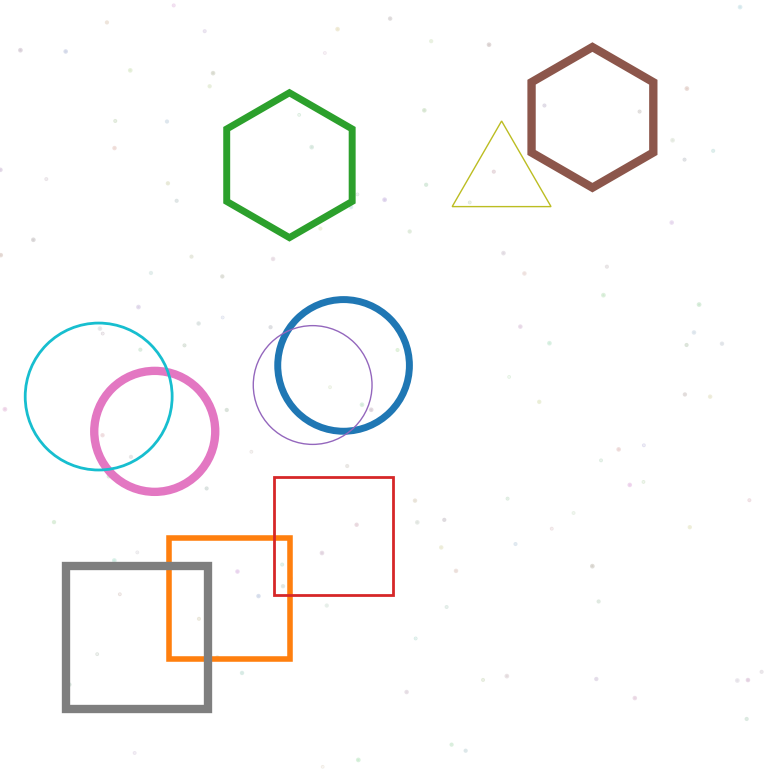[{"shape": "circle", "thickness": 2.5, "radius": 0.43, "center": [0.446, 0.525]}, {"shape": "square", "thickness": 2, "radius": 0.39, "center": [0.298, 0.223]}, {"shape": "hexagon", "thickness": 2.5, "radius": 0.47, "center": [0.376, 0.785]}, {"shape": "square", "thickness": 1, "radius": 0.38, "center": [0.433, 0.304]}, {"shape": "circle", "thickness": 0.5, "radius": 0.39, "center": [0.406, 0.5]}, {"shape": "hexagon", "thickness": 3, "radius": 0.46, "center": [0.769, 0.848]}, {"shape": "circle", "thickness": 3, "radius": 0.39, "center": [0.201, 0.44]}, {"shape": "square", "thickness": 3, "radius": 0.46, "center": [0.178, 0.172]}, {"shape": "triangle", "thickness": 0.5, "radius": 0.37, "center": [0.651, 0.769]}, {"shape": "circle", "thickness": 1, "radius": 0.48, "center": [0.128, 0.485]}]